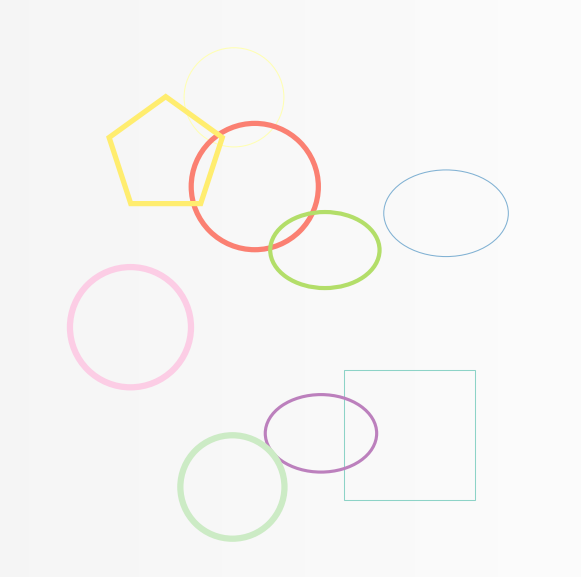[{"shape": "square", "thickness": 0.5, "radius": 0.56, "center": [0.705, 0.245]}, {"shape": "circle", "thickness": 0.5, "radius": 0.43, "center": [0.403, 0.831]}, {"shape": "circle", "thickness": 2.5, "radius": 0.55, "center": [0.438, 0.676]}, {"shape": "oval", "thickness": 0.5, "radius": 0.54, "center": [0.767, 0.63]}, {"shape": "oval", "thickness": 2, "radius": 0.47, "center": [0.559, 0.566]}, {"shape": "circle", "thickness": 3, "radius": 0.52, "center": [0.224, 0.433]}, {"shape": "oval", "thickness": 1.5, "radius": 0.48, "center": [0.552, 0.249]}, {"shape": "circle", "thickness": 3, "radius": 0.45, "center": [0.4, 0.156]}, {"shape": "pentagon", "thickness": 2.5, "radius": 0.51, "center": [0.285, 0.729]}]